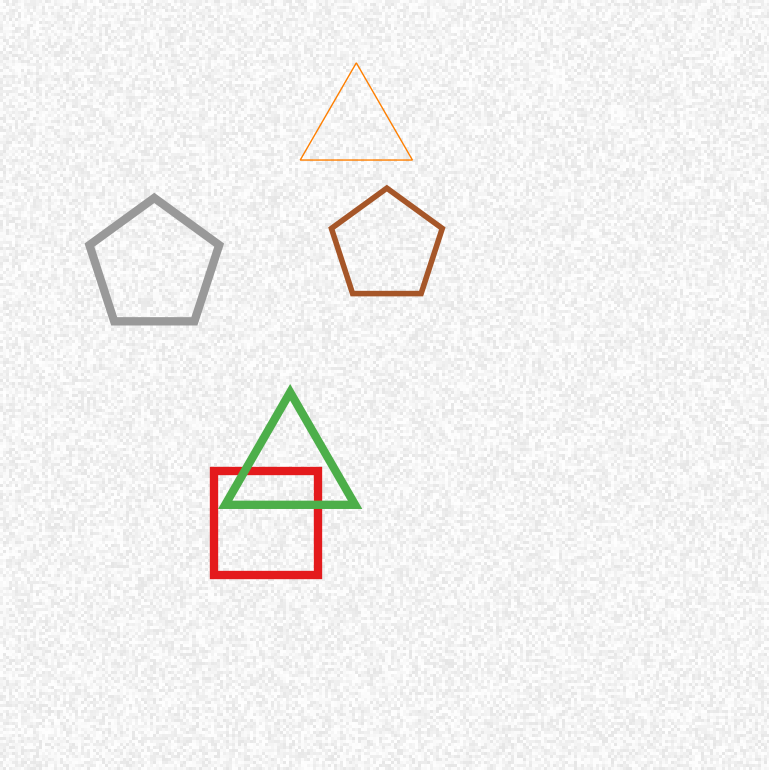[{"shape": "square", "thickness": 3, "radius": 0.34, "center": [0.345, 0.32]}, {"shape": "triangle", "thickness": 3, "radius": 0.49, "center": [0.377, 0.393]}, {"shape": "triangle", "thickness": 0.5, "radius": 0.42, "center": [0.463, 0.834]}, {"shape": "pentagon", "thickness": 2, "radius": 0.38, "center": [0.502, 0.68]}, {"shape": "pentagon", "thickness": 3, "radius": 0.44, "center": [0.2, 0.654]}]